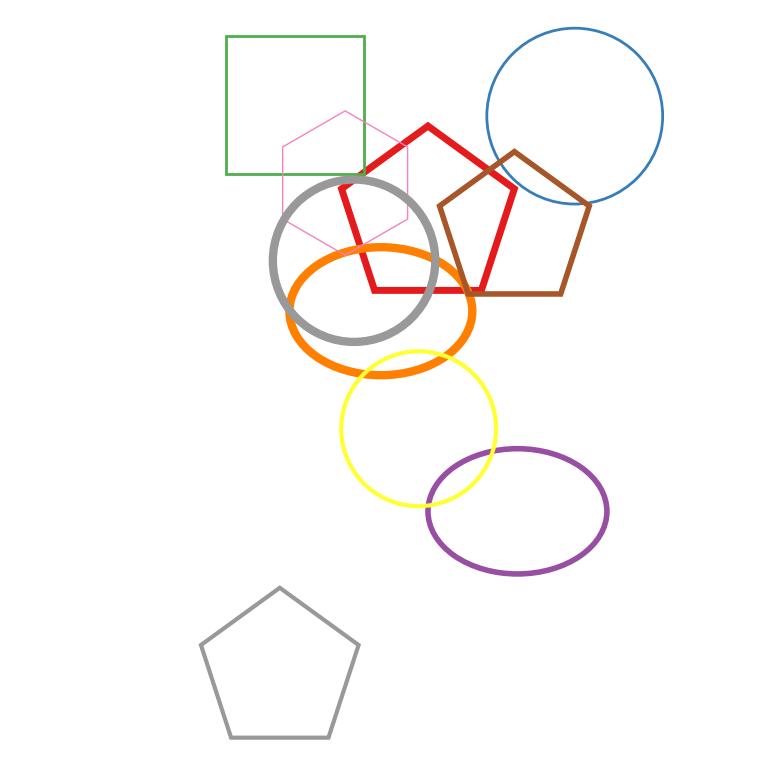[{"shape": "pentagon", "thickness": 2.5, "radius": 0.59, "center": [0.556, 0.718]}, {"shape": "circle", "thickness": 1, "radius": 0.57, "center": [0.746, 0.849]}, {"shape": "square", "thickness": 1, "radius": 0.45, "center": [0.383, 0.863]}, {"shape": "oval", "thickness": 2, "radius": 0.58, "center": [0.672, 0.336]}, {"shape": "oval", "thickness": 3, "radius": 0.59, "center": [0.495, 0.596]}, {"shape": "circle", "thickness": 1.5, "radius": 0.5, "center": [0.544, 0.443]}, {"shape": "pentagon", "thickness": 2, "radius": 0.51, "center": [0.668, 0.701]}, {"shape": "hexagon", "thickness": 0.5, "radius": 0.47, "center": [0.448, 0.762]}, {"shape": "circle", "thickness": 3, "radius": 0.53, "center": [0.46, 0.661]}, {"shape": "pentagon", "thickness": 1.5, "radius": 0.54, "center": [0.363, 0.129]}]